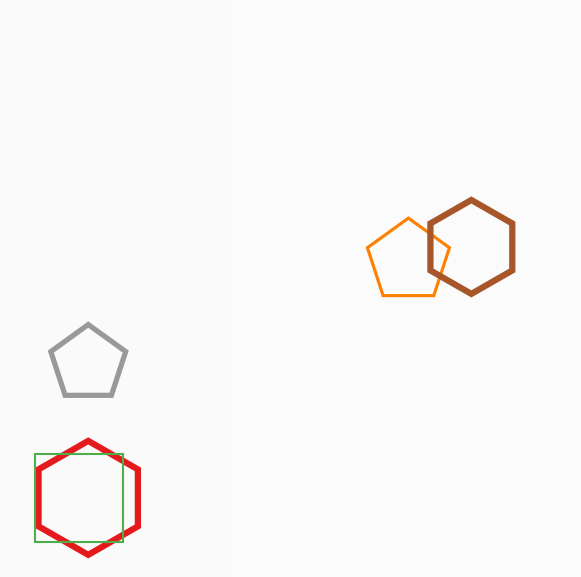[{"shape": "hexagon", "thickness": 3, "radius": 0.49, "center": [0.152, 0.137]}, {"shape": "square", "thickness": 1, "radius": 0.38, "center": [0.136, 0.137]}, {"shape": "pentagon", "thickness": 1.5, "radius": 0.37, "center": [0.703, 0.547]}, {"shape": "hexagon", "thickness": 3, "radius": 0.41, "center": [0.811, 0.572]}, {"shape": "pentagon", "thickness": 2.5, "radius": 0.34, "center": [0.152, 0.369]}]